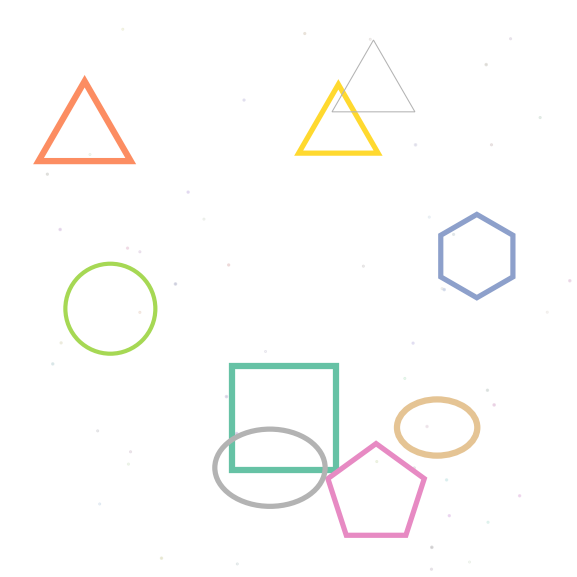[{"shape": "square", "thickness": 3, "radius": 0.45, "center": [0.493, 0.276]}, {"shape": "triangle", "thickness": 3, "radius": 0.46, "center": [0.147, 0.766]}, {"shape": "hexagon", "thickness": 2.5, "radius": 0.36, "center": [0.826, 0.556]}, {"shape": "pentagon", "thickness": 2.5, "radius": 0.44, "center": [0.651, 0.143]}, {"shape": "circle", "thickness": 2, "radius": 0.39, "center": [0.191, 0.465]}, {"shape": "triangle", "thickness": 2.5, "radius": 0.4, "center": [0.586, 0.774]}, {"shape": "oval", "thickness": 3, "radius": 0.35, "center": [0.757, 0.259]}, {"shape": "oval", "thickness": 2.5, "radius": 0.48, "center": [0.467, 0.189]}, {"shape": "triangle", "thickness": 0.5, "radius": 0.41, "center": [0.647, 0.847]}]